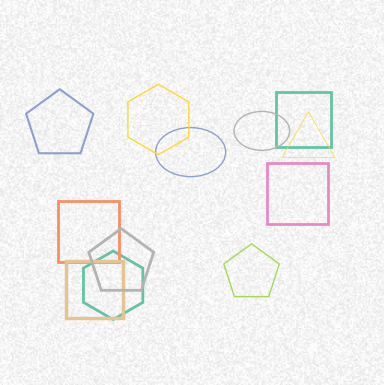[{"shape": "square", "thickness": 2, "radius": 0.36, "center": [0.789, 0.69]}, {"shape": "hexagon", "thickness": 2, "radius": 0.44, "center": [0.294, 0.259]}, {"shape": "square", "thickness": 2, "radius": 0.4, "center": [0.229, 0.399]}, {"shape": "pentagon", "thickness": 1.5, "radius": 0.46, "center": [0.155, 0.676]}, {"shape": "oval", "thickness": 1, "radius": 0.46, "center": [0.495, 0.605]}, {"shape": "square", "thickness": 2, "radius": 0.39, "center": [0.774, 0.497]}, {"shape": "pentagon", "thickness": 1, "radius": 0.38, "center": [0.653, 0.291]}, {"shape": "triangle", "thickness": 0.5, "radius": 0.4, "center": [0.801, 0.631]}, {"shape": "hexagon", "thickness": 1, "radius": 0.46, "center": [0.411, 0.69]}, {"shape": "square", "thickness": 2.5, "radius": 0.37, "center": [0.244, 0.249]}, {"shape": "oval", "thickness": 1, "radius": 0.36, "center": [0.68, 0.66]}, {"shape": "pentagon", "thickness": 2, "radius": 0.44, "center": [0.315, 0.318]}]